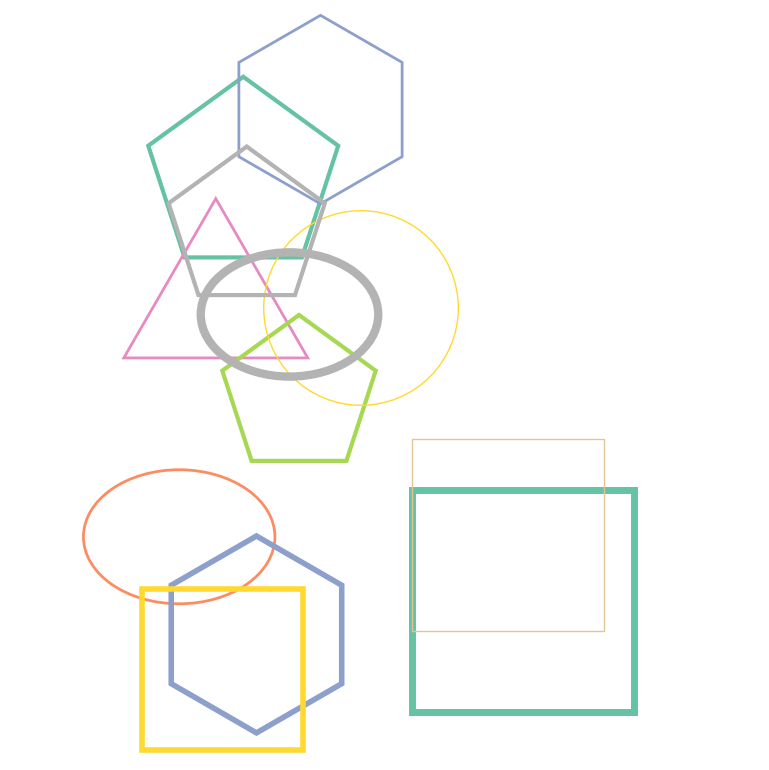[{"shape": "pentagon", "thickness": 1.5, "radius": 0.65, "center": [0.316, 0.771]}, {"shape": "square", "thickness": 2.5, "radius": 0.72, "center": [0.679, 0.22]}, {"shape": "oval", "thickness": 1, "radius": 0.62, "center": [0.233, 0.303]}, {"shape": "hexagon", "thickness": 1, "radius": 0.61, "center": [0.416, 0.858]}, {"shape": "hexagon", "thickness": 2, "radius": 0.64, "center": [0.333, 0.176]}, {"shape": "triangle", "thickness": 1, "radius": 0.69, "center": [0.28, 0.604]}, {"shape": "pentagon", "thickness": 1.5, "radius": 0.52, "center": [0.388, 0.486]}, {"shape": "circle", "thickness": 0.5, "radius": 0.63, "center": [0.469, 0.6]}, {"shape": "square", "thickness": 2, "radius": 0.52, "center": [0.289, 0.13]}, {"shape": "square", "thickness": 0.5, "radius": 0.62, "center": [0.66, 0.305]}, {"shape": "pentagon", "thickness": 1.5, "radius": 0.53, "center": [0.32, 0.703]}, {"shape": "oval", "thickness": 3, "radius": 0.58, "center": [0.376, 0.592]}]